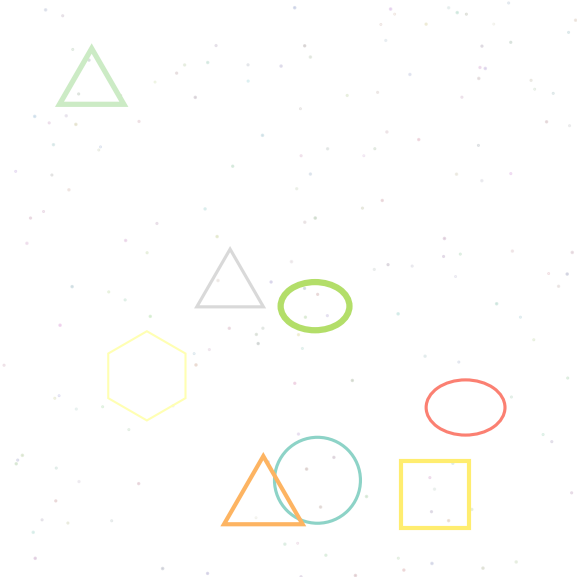[{"shape": "circle", "thickness": 1.5, "radius": 0.37, "center": [0.55, 0.167]}, {"shape": "hexagon", "thickness": 1, "radius": 0.39, "center": [0.254, 0.348]}, {"shape": "oval", "thickness": 1.5, "radius": 0.34, "center": [0.806, 0.294]}, {"shape": "triangle", "thickness": 2, "radius": 0.39, "center": [0.456, 0.131]}, {"shape": "oval", "thickness": 3, "radius": 0.3, "center": [0.546, 0.469]}, {"shape": "triangle", "thickness": 1.5, "radius": 0.33, "center": [0.398, 0.501]}, {"shape": "triangle", "thickness": 2.5, "radius": 0.32, "center": [0.159, 0.851]}, {"shape": "square", "thickness": 2, "radius": 0.29, "center": [0.754, 0.143]}]